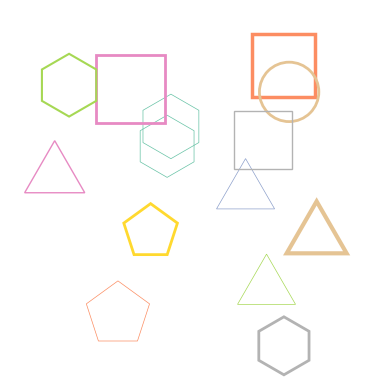[{"shape": "hexagon", "thickness": 0.5, "radius": 0.42, "center": [0.444, 0.672]}, {"shape": "hexagon", "thickness": 0.5, "radius": 0.4, "center": [0.434, 0.62]}, {"shape": "square", "thickness": 2.5, "radius": 0.41, "center": [0.736, 0.831]}, {"shape": "pentagon", "thickness": 0.5, "radius": 0.43, "center": [0.306, 0.184]}, {"shape": "triangle", "thickness": 0.5, "radius": 0.44, "center": [0.638, 0.501]}, {"shape": "triangle", "thickness": 1, "radius": 0.45, "center": [0.142, 0.544]}, {"shape": "square", "thickness": 2, "radius": 0.44, "center": [0.339, 0.769]}, {"shape": "hexagon", "thickness": 1.5, "radius": 0.41, "center": [0.179, 0.779]}, {"shape": "triangle", "thickness": 0.5, "radius": 0.44, "center": [0.692, 0.253]}, {"shape": "pentagon", "thickness": 2, "radius": 0.37, "center": [0.391, 0.398]}, {"shape": "circle", "thickness": 2, "radius": 0.39, "center": [0.751, 0.761]}, {"shape": "triangle", "thickness": 3, "radius": 0.45, "center": [0.822, 0.387]}, {"shape": "square", "thickness": 1, "radius": 0.38, "center": [0.684, 0.636]}, {"shape": "hexagon", "thickness": 2, "radius": 0.38, "center": [0.737, 0.102]}]